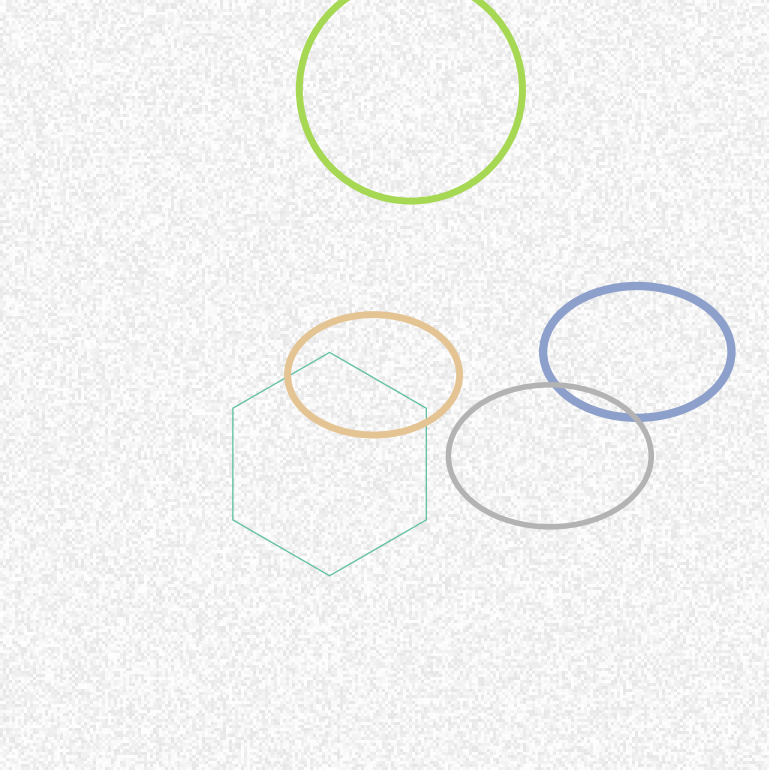[{"shape": "hexagon", "thickness": 0.5, "radius": 0.73, "center": [0.428, 0.397]}, {"shape": "oval", "thickness": 3, "radius": 0.61, "center": [0.828, 0.543]}, {"shape": "circle", "thickness": 2.5, "radius": 0.72, "center": [0.534, 0.884]}, {"shape": "oval", "thickness": 2.5, "radius": 0.56, "center": [0.485, 0.513]}, {"shape": "oval", "thickness": 2, "radius": 0.66, "center": [0.714, 0.408]}]